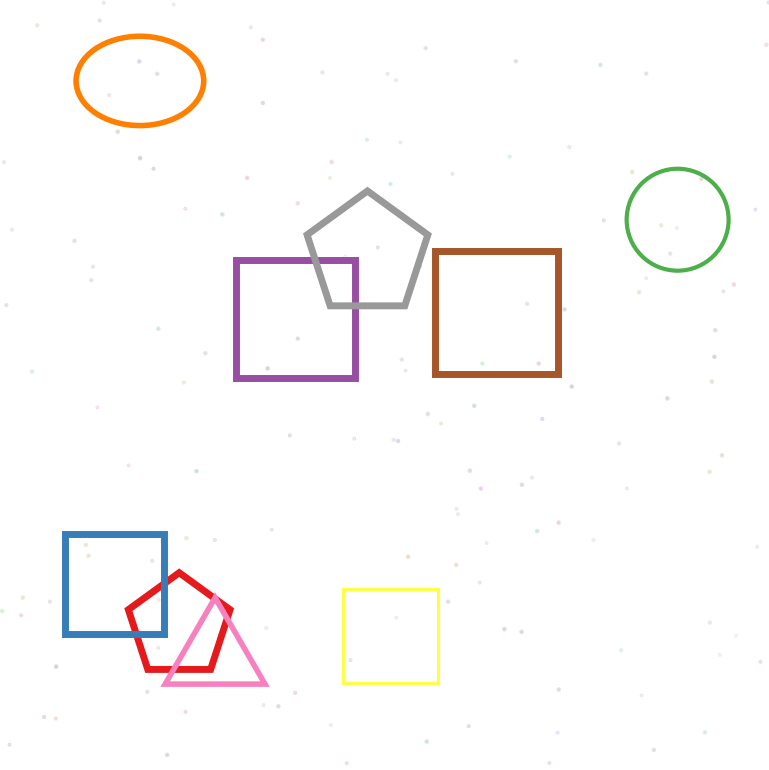[{"shape": "pentagon", "thickness": 2.5, "radius": 0.35, "center": [0.233, 0.187]}, {"shape": "square", "thickness": 2.5, "radius": 0.32, "center": [0.149, 0.241]}, {"shape": "circle", "thickness": 1.5, "radius": 0.33, "center": [0.88, 0.715]}, {"shape": "square", "thickness": 2.5, "radius": 0.39, "center": [0.384, 0.586]}, {"shape": "oval", "thickness": 2, "radius": 0.41, "center": [0.182, 0.895]}, {"shape": "square", "thickness": 1, "radius": 0.31, "center": [0.507, 0.174]}, {"shape": "square", "thickness": 2.5, "radius": 0.4, "center": [0.645, 0.594]}, {"shape": "triangle", "thickness": 2, "radius": 0.37, "center": [0.279, 0.149]}, {"shape": "pentagon", "thickness": 2.5, "radius": 0.41, "center": [0.477, 0.67]}]